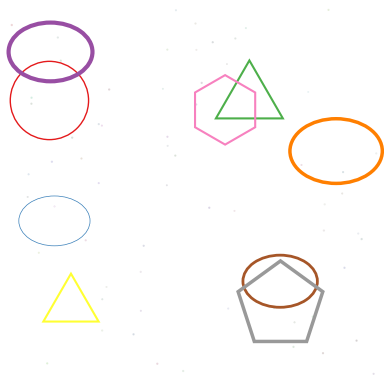[{"shape": "circle", "thickness": 1, "radius": 0.51, "center": [0.128, 0.739]}, {"shape": "oval", "thickness": 0.5, "radius": 0.46, "center": [0.141, 0.426]}, {"shape": "triangle", "thickness": 1.5, "radius": 0.5, "center": [0.648, 0.743]}, {"shape": "oval", "thickness": 3, "radius": 0.54, "center": [0.131, 0.865]}, {"shape": "oval", "thickness": 2.5, "radius": 0.6, "center": [0.873, 0.608]}, {"shape": "triangle", "thickness": 1.5, "radius": 0.41, "center": [0.184, 0.206]}, {"shape": "oval", "thickness": 2, "radius": 0.48, "center": [0.728, 0.27]}, {"shape": "hexagon", "thickness": 1.5, "radius": 0.45, "center": [0.585, 0.715]}, {"shape": "pentagon", "thickness": 2.5, "radius": 0.58, "center": [0.728, 0.207]}]